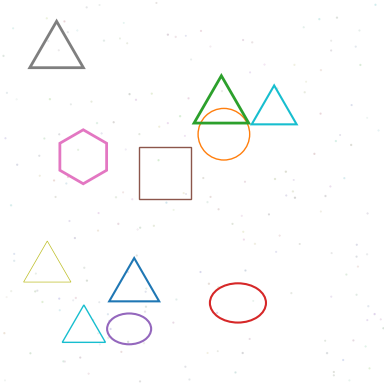[{"shape": "triangle", "thickness": 1.5, "radius": 0.37, "center": [0.349, 0.255]}, {"shape": "circle", "thickness": 1, "radius": 0.34, "center": [0.582, 0.651]}, {"shape": "triangle", "thickness": 2, "radius": 0.41, "center": [0.575, 0.721]}, {"shape": "oval", "thickness": 1.5, "radius": 0.36, "center": [0.618, 0.213]}, {"shape": "oval", "thickness": 1.5, "radius": 0.29, "center": [0.335, 0.146]}, {"shape": "square", "thickness": 1, "radius": 0.34, "center": [0.429, 0.551]}, {"shape": "hexagon", "thickness": 2, "radius": 0.35, "center": [0.216, 0.593]}, {"shape": "triangle", "thickness": 2, "radius": 0.4, "center": [0.147, 0.864]}, {"shape": "triangle", "thickness": 0.5, "radius": 0.36, "center": [0.123, 0.303]}, {"shape": "triangle", "thickness": 1, "radius": 0.32, "center": [0.218, 0.143]}, {"shape": "triangle", "thickness": 1.5, "radius": 0.34, "center": [0.712, 0.711]}]